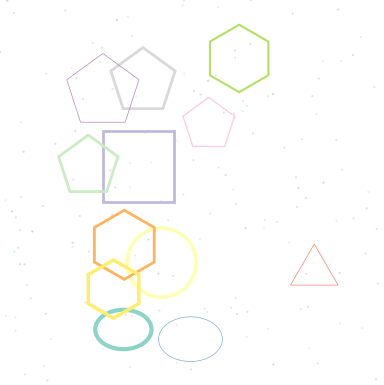[{"shape": "oval", "thickness": 3, "radius": 0.37, "center": [0.32, 0.144]}, {"shape": "circle", "thickness": 2.5, "radius": 0.45, "center": [0.42, 0.318]}, {"shape": "square", "thickness": 2, "radius": 0.46, "center": [0.361, 0.568]}, {"shape": "triangle", "thickness": 0.5, "radius": 0.36, "center": [0.816, 0.295]}, {"shape": "oval", "thickness": 0.5, "radius": 0.41, "center": [0.495, 0.119]}, {"shape": "hexagon", "thickness": 2, "radius": 0.45, "center": [0.323, 0.364]}, {"shape": "hexagon", "thickness": 1.5, "radius": 0.44, "center": [0.621, 0.848]}, {"shape": "pentagon", "thickness": 1, "radius": 0.35, "center": [0.542, 0.677]}, {"shape": "pentagon", "thickness": 2, "radius": 0.44, "center": [0.371, 0.789]}, {"shape": "pentagon", "thickness": 0.5, "radius": 0.49, "center": [0.267, 0.762]}, {"shape": "pentagon", "thickness": 2, "radius": 0.41, "center": [0.229, 0.568]}, {"shape": "hexagon", "thickness": 2.5, "radius": 0.38, "center": [0.295, 0.249]}]